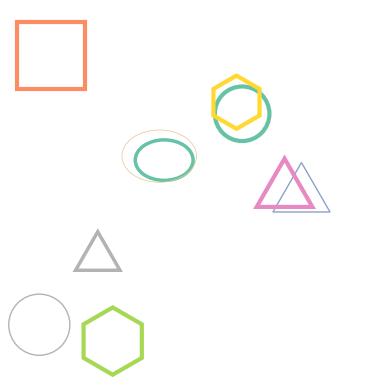[{"shape": "oval", "thickness": 2.5, "radius": 0.38, "center": [0.426, 0.584]}, {"shape": "circle", "thickness": 3, "radius": 0.35, "center": [0.629, 0.704]}, {"shape": "square", "thickness": 3, "radius": 0.44, "center": [0.133, 0.856]}, {"shape": "triangle", "thickness": 1, "radius": 0.43, "center": [0.783, 0.492]}, {"shape": "triangle", "thickness": 3, "radius": 0.42, "center": [0.739, 0.504]}, {"shape": "hexagon", "thickness": 3, "radius": 0.44, "center": [0.293, 0.114]}, {"shape": "hexagon", "thickness": 3, "radius": 0.35, "center": [0.614, 0.735]}, {"shape": "oval", "thickness": 0.5, "radius": 0.48, "center": [0.414, 0.595]}, {"shape": "triangle", "thickness": 2.5, "radius": 0.33, "center": [0.254, 0.331]}, {"shape": "circle", "thickness": 1, "radius": 0.4, "center": [0.102, 0.157]}]